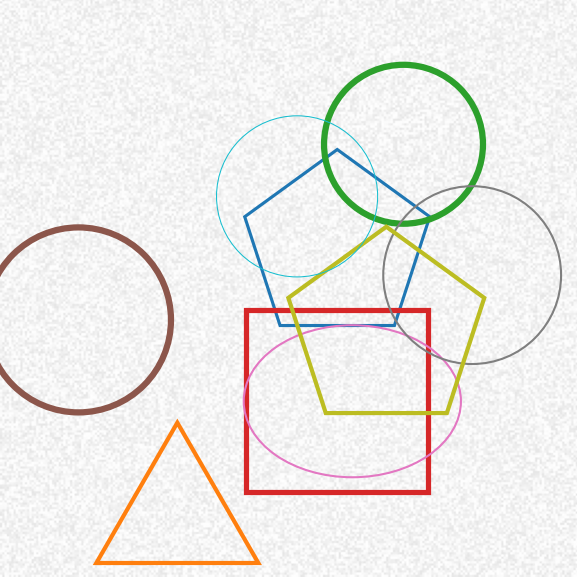[{"shape": "pentagon", "thickness": 1.5, "radius": 0.84, "center": [0.584, 0.572]}, {"shape": "triangle", "thickness": 2, "radius": 0.81, "center": [0.307, 0.105]}, {"shape": "circle", "thickness": 3, "radius": 0.69, "center": [0.699, 0.749]}, {"shape": "square", "thickness": 2.5, "radius": 0.79, "center": [0.584, 0.305]}, {"shape": "circle", "thickness": 3, "radius": 0.8, "center": [0.136, 0.445]}, {"shape": "oval", "thickness": 1, "radius": 0.94, "center": [0.61, 0.304]}, {"shape": "circle", "thickness": 1, "radius": 0.77, "center": [0.818, 0.523]}, {"shape": "pentagon", "thickness": 2, "radius": 0.89, "center": [0.669, 0.428]}, {"shape": "circle", "thickness": 0.5, "radius": 0.7, "center": [0.514, 0.659]}]